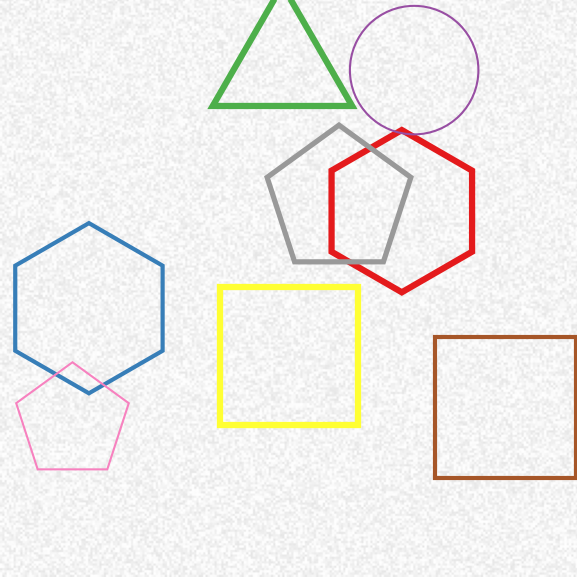[{"shape": "hexagon", "thickness": 3, "radius": 0.7, "center": [0.696, 0.633]}, {"shape": "hexagon", "thickness": 2, "radius": 0.74, "center": [0.154, 0.465]}, {"shape": "triangle", "thickness": 3, "radius": 0.7, "center": [0.489, 0.885]}, {"shape": "circle", "thickness": 1, "radius": 0.56, "center": [0.717, 0.878]}, {"shape": "square", "thickness": 3, "radius": 0.6, "center": [0.5, 0.382]}, {"shape": "square", "thickness": 2, "radius": 0.61, "center": [0.875, 0.294]}, {"shape": "pentagon", "thickness": 1, "radius": 0.51, "center": [0.126, 0.269]}, {"shape": "pentagon", "thickness": 2.5, "radius": 0.65, "center": [0.587, 0.652]}]